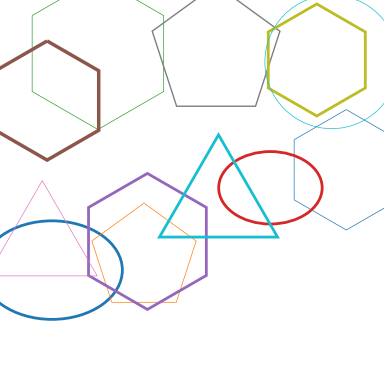[{"shape": "hexagon", "thickness": 0.5, "radius": 0.78, "center": [0.899, 0.559]}, {"shape": "oval", "thickness": 2, "radius": 0.91, "center": [0.135, 0.298]}, {"shape": "pentagon", "thickness": 0.5, "radius": 0.71, "center": [0.374, 0.33]}, {"shape": "hexagon", "thickness": 0.5, "radius": 0.99, "center": [0.254, 0.861]}, {"shape": "oval", "thickness": 2, "radius": 0.67, "center": [0.702, 0.512]}, {"shape": "hexagon", "thickness": 2, "radius": 0.88, "center": [0.383, 0.373]}, {"shape": "hexagon", "thickness": 2.5, "radius": 0.77, "center": [0.122, 0.739]}, {"shape": "triangle", "thickness": 0.5, "radius": 0.82, "center": [0.11, 0.366]}, {"shape": "pentagon", "thickness": 1, "radius": 0.87, "center": [0.561, 0.865]}, {"shape": "hexagon", "thickness": 2, "radius": 0.73, "center": [0.823, 0.844]}, {"shape": "circle", "thickness": 0.5, "radius": 0.87, "center": [0.862, 0.839]}, {"shape": "triangle", "thickness": 2, "radius": 0.89, "center": [0.568, 0.473]}]